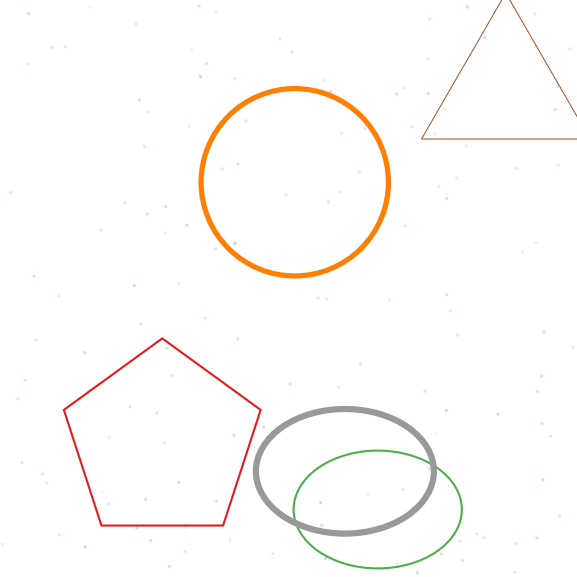[{"shape": "pentagon", "thickness": 1, "radius": 0.9, "center": [0.281, 0.234]}, {"shape": "oval", "thickness": 1, "radius": 0.73, "center": [0.654, 0.117]}, {"shape": "circle", "thickness": 2.5, "radius": 0.81, "center": [0.51, 0.684]}, {"shape": "triangle", "thickness": 0.5, "radius": 0.84, "center": [0.876, 0.843]}, {"shape": "oval", "thickness": 3, "radius": 0.77, "center": [0.597, 0.183]}]